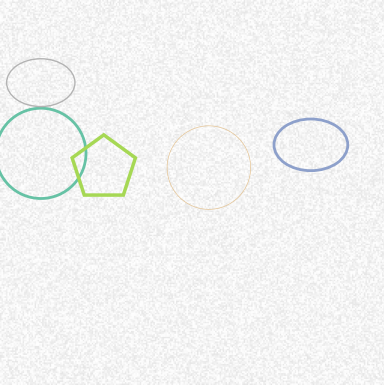[{"shape": "circle", "thickness": 2, "radius": 0.59, "center": [0.106, 0.602]}, {"shape": "oval", "thickness": 2, "radius": 0.48, "center": [0.807, 0.624]}, {"shape": "pentagon", "thickness": 2.5, "radius": 0.43, "center": [0.27, 0.563]}, {"shape": "circle", "thickness": 0.5, "radius": 0.54, "center": [0.543, 0.565]}, {"shape": "oval", "thickness": 1, "radius": 0.44, "center": [0.106, 0.785]}]